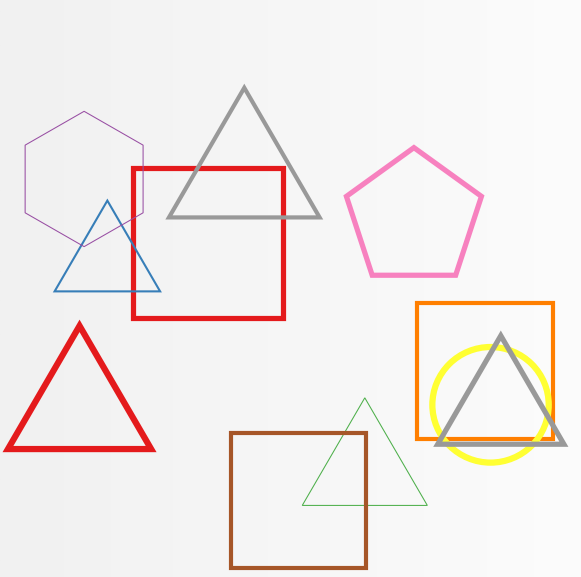[{"shape": "triangle", "thickness": 3, "radius": 0.71, "center": [0.137, 0.293]}, {"shape": "square", "thickness": 2.5, "radius": 0.65, "center": [0.358, 0.578]}, {"shape": "triangle", "thickness": 1, "radius": 0.52, "center": [0.185, 0.547]}, {"shape": "triangle", "thickness": 0.5, "radius": 0.62, "center": [0.628, 0.186]}, {"shape": "hexagon", "thickness": 0.5, "radius": 0.59, "center": [0.145, 0.689]}, {"shape": "square", "thickness": 2, "radius": 0.59, "center": [0.835, 0.356]}, {"shape": "circle", "thickness": 3, "radius": 0.5, "center": [0.844, 0.298]}, {"shape": "square", "thickness": 2, "radius": 0.58, "center": [0.514, 0.132]}, {"shape": "pentagon", "thickness": 2.5, "radius": 0.61, "center": [0.712, 0.621]}, {"shape": "triangle", "thickness": 2, "radius": 0.75, "center": [0.42, 0.697]}, {"shape": "triangle", "thickness": 2.5, "radius": 0.63, "center": [0.862, 0.293]}]